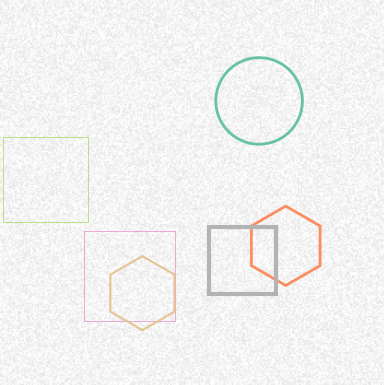[{"shape": "circle", "thickness": 2, "radius": 0.56, "center": [0.673, 0.738]}, {"shape": "hexagon", "thickness": 2, "radius": 0.52, "center": [0.742, 0.362]}, {"shape": "square", "thickness": 0.5, "radius": 0.59, "center": [0.336, 0.284]}, {"shape": "square", "thickness": 0.5, "radius": 0.55, "center": [0.119, 0.534]}, {"shape": "hexagon", "thickness": 1.5, "radius": 0.48, "center": [0.37, 0.239]}, {"shape": "square", "thickness": 3, "radius": 0.44, "center": [0.629, 0.323]}]